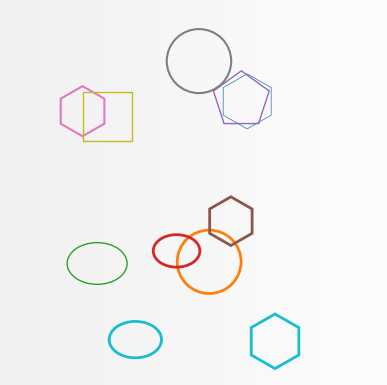[{"shape": "hexagon", "thickness": 0.5, "radius": 0.36, "center": [0.638, 0.737]}, {"shape": "circle", "thickness": 2, "radius": 0.41, "center": [0.54, 0.32]}, {"shape": "oval", "thickness": 1, "radius": 0.39, "center": [0.251, 0.316]}, {"shape": "oval", "thickness": 2, "radius": 0.3, "center": [0.456, 0.348]}, {"shape": "pentagon", "thickness": 1, "radius": 0.38, "center": [0.623, 0.74]}, {"shape": "hexagon", "thickness": 2, "radius": 0.32, "center": [0.596, 0.426]}, {"shape": "hexagon", "thickness": 1.5, "radius": 0.33, "center": [0.213, 0.711]}, {"shape": "circle", "thickness": 1.5, "radius": 0.42, "center": [0.513, 0.841]}, {"shape": "square", "thickness": 1, "radius": 0.32, "center": [0.278, 0.697]}, {"shape": "oval", "thickness": 2, "radius": 0.34, "center": [0.349, 0.118]}, {"shape": "hexagon", "thickness": 2, "radius": 0.35, "center": [0.71, 0.113]}]